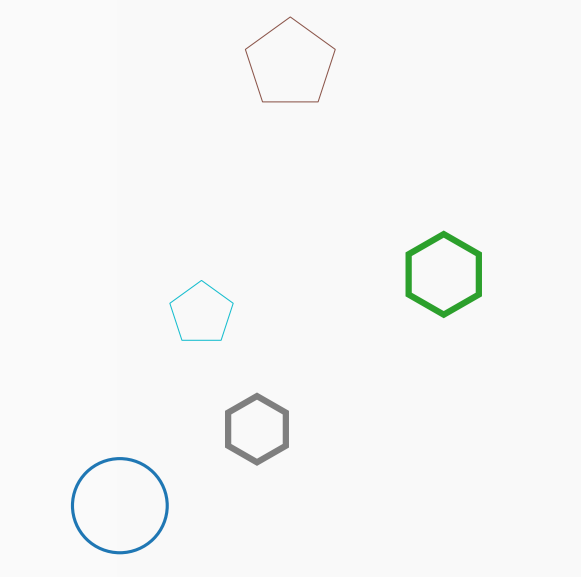[{"shape": "circle", "thickness": 1.5, "radius": 0.41, "center": [0.206, 0.123]}, {"shape": "hexagon", "thickness": 3, "radius": 0.35, "center": [0.763, 0.524]}, {"shape": "pentagon", "thickness": 0.5, "radius": 0.41, "center": [0.499, 0.888]}, {"shape": "hexagon", "thickness": 3, "radius": 0.29, "center": [0.442, 0.256]}, {"shape": "pentagon", "thickness": 0.5, "radius": 0.29, "center": [0.347, 0.456]}]